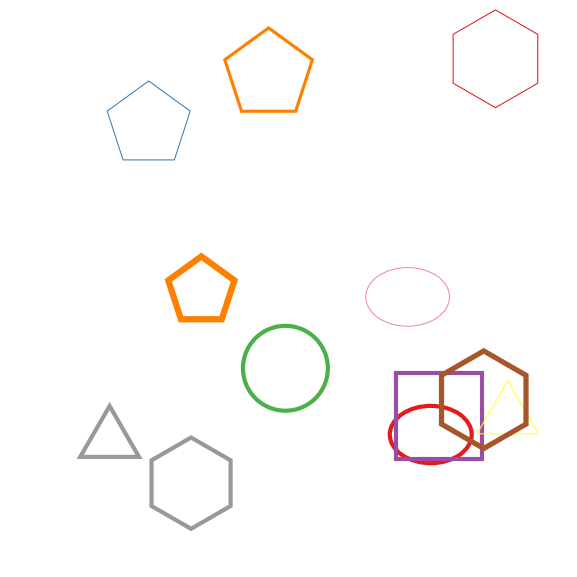[{"shape": "oval", "thickness": 2, "radius": 0.35, "center": [0.746, 0.247]}, {"shape": "hexagon", "thickness": 0.5, "radius": 0.42, "center": [0.858, 0.897]}, {"shape": "pentagon", "thickness": 0.5, "radius": 0.38, "center": [0.257, 0.783]}, {"shape": "circle", "thickness": 2, "radius": 0.37, "center": [0.494, 0.361]}, {"shape": "square", "thickness": 2, "radius": 0.37, "center": [0.76, 0.279]}, {"shape": "pentagon", "thickness": 1.5, "radius": 0.4, "center": [0.465, 0.871]}, {"shape": "pentagon", "thickness": 3, "radius": 0.3, "center": [0.349, 0.495]}, {"shape": "triangle", "thickness": 0.5, "radius": 0.31, "center": [0.879, 0.279]}, {"shape": "hexagon", "thickness": 2.5, "radius": 0.42, "center": [0.838, 0.307]}, {"shape": "oval", "thickness": 0.5, "radius": 0.36, "center": [0.706, 0.485]}, {"shape": "hexagon", "thickness": 2, "radius": 0.4, "center": [0.331, 0.162]}, {"shape": "triangle", "thickness": 2, "radius": 0.29, "center": [0.19, 0.237]}]